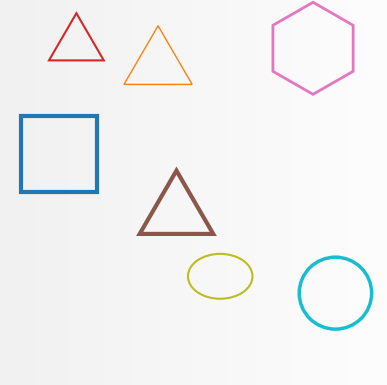[{"shape": "square", "thickness": 3, "radius": 0.49, "center": [0.153, 0.6]}, {"shape": "triangle", "thickness": 1, "radius": 0.51, "center": [0.408, 0.832]}, {"shape": "triangle", "thickness": 1.5, "radius": 0.41, "center": [0.197, 0.884]}, {"shape": "triangle", "thickness": 3, "radius": 0.55, "center": [0.455, 0.447]}, {"shape": "hexagon", "thickness": 2, "radius": 0.6, "center": [0.808, 0.875]}, {"shape": "oval", "thickness": 1.5, "radius": 0.42, "center": [0.568, 0.282]}, {"shape": "circle", "thickness": 2.5, "radius": 0.47, "center": [0.866, 0.239]}]